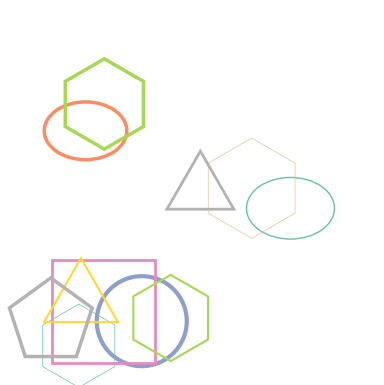[{"shape": "oval", "thickness": 1, "radius": 0.57, "center": [0.754, 0.459]}, {"shape": "hexagon", "thickness": 0.5, "radius": 0.54, "center": [0.205, 0.102]}, {"shape": "oval", "thickness": 2.5, "radius": 0.54, "center": [0.222, 0.66]}, {"shape": "circle", "thickness": 3, "radius": 0.58, "center": [0.368, 0.166]}, {"shape": "square", "thickness": 2, "radius": 0.67, "center": [0.269, 0.191]}, {"shape": "hexagon", "thickness": 1.5, "radius": 0.56, "center": [0.443, 0.174]}, {"shape": "hexagon", "thickness": 2.5, "radius": 0.59, "center": [0.271, 0.73]}, {"shape": "triangle", "thickness": 1.5, "radius": 0.55, "center": [0.21, 0.219]}, {"shape": "hexagon", "thickness": 0.5, "radius": 0.65, "center": [0.654, 0.511]}, {"shape": "triangle", "thickness": 2, "radius": 0.5, "center": [0.521, 0.507]}, {"shape": "pentagon", "thickness": 2.5, "radius": 0.56, "center": [0.132, 0.165]}]